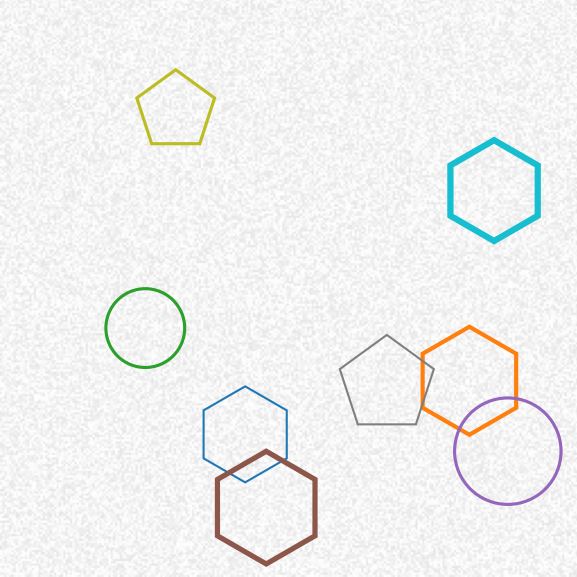[{"shape": "hexagon", "thickness": 1, "radius": 0.42, "center": [0.425, 0.247]}, {"shape": "hexagon", "thickness": 2, "radius": 0.47, "center": [0.813, 0.34]}, {"shape": "circle", "thickness": 1.5, "radius": 0.34, "center": [0.252, 0.431]}, {"shape": "circle", "thickness": 1.5, "radius": 0.46, "center": [0.879, 0.218]}, {"shape": "hexagon", "thickness": 2.5, "radius": 0.49, "center": [0.461, 0.12]}, {"shape": "pentagon", "thickness": 1, "radius": 0.43, "center": [0.67, 0.334]}, {"shape": "pentagon", "thickness": 1.5, "radius": 0.35, "center": [0.304, 0.808]}, {"shape": "hexagon", "thickness": 3, "radius": 0.44, "center": [0.856, 0.669]}]